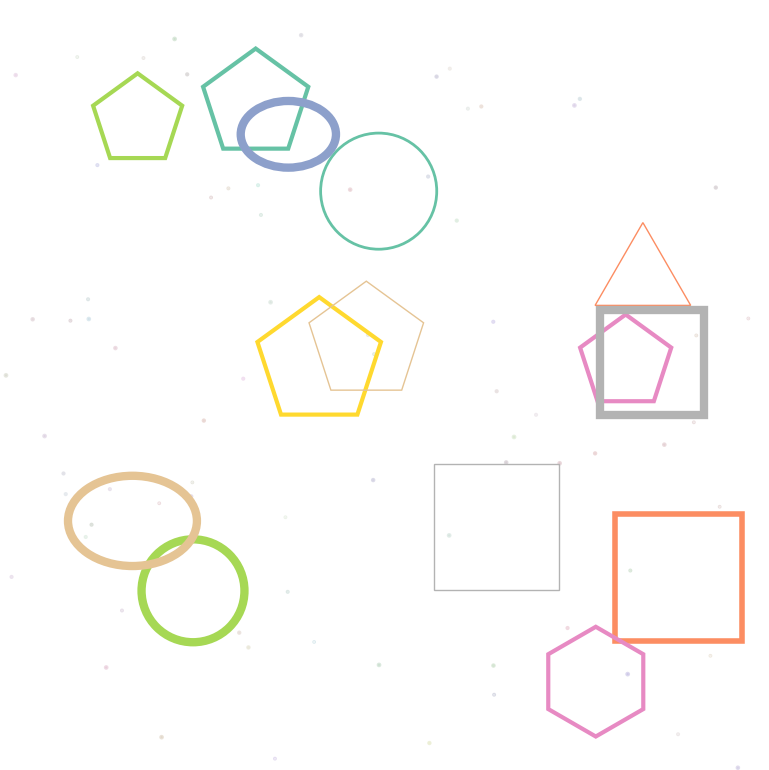[{"shape": "circle", "thickness": 1, "radius": 0.38, "center": [0.492, 0.752]}, {"shape": "pentagon", "thickness": 1.5, "radius": 0.36, "center": [0.332, 0.865]}, {"shape": "square", "thickness": 2, "radius": 0.41, "center": [0.881, 0.25]}, {"shape": "triangle", "thickness": 0.5, "radius": 0.36, "center": [0.835, 0.639]}, {"shape": "oval", "thickness": 3, "radius": 0.31, "center": [0.374, 0.826]}, {"shape": "hexagon", "thickness": 1.5, "radius": 0.36, "center": [0.774, 0.115]}, {"shape": "pentagon", "thickness": 1.5, "radius": 0.31, "center": [0.813, 0.529]}, {"shape": "circle", "thickness": 3, "radius": 0.33, "center": [0.251, 0.233]}, {"shape": "pentagon", "thickness": 1.5, "radius": 0.3, "center": [0.179, 0.844]}, {"shape": "pentagon", "thickness": 1.5, "radius": 0.42, "center": [0.415, 0.53]}, {"shape": "oval", "thickness": 3, "radius": 0.42, "center": [0.172, 0.323]}, {"shape": "pentagon", "thickness": 0.5, "radius": 0.39, "center": [0.476, 0.557]}, {"shape": "square", "thickness": 0.5, "radius": 0.41, "center": [0.645, 0.316]}, {"shape": "square", "thickness": 3, "radius": 0.34, "center": [0.846, 0.529]}]